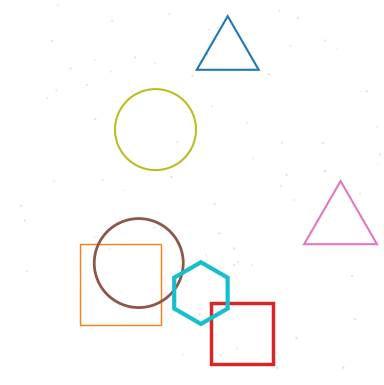[{"shape": "triangle", "thickness": 1.5, "radius": 0.46, "center": [0.591, 0.865]}, {"shape": "square", "thickness": 1, "radius": 0.53, "center": [0.314, 0.261]}, {"shape": "square", "thickness": 2.5, "radius": 0.4, "center": [0.629, 0.134]}, {"shape": "circle", "thickness": 2, "radius": 0.58, "center": [0.36, 0.317]}, {"shape": "triangle", "thickness": 1.5, "radius": 0.55, "center": [0.885, 0.42]}, {"shape": "circle", "thickness": 1.5, "radius": 0.53, "center": [0.404, 0.663]}, {"shape": "hexagon", "thickness": 3, "radius": 0.4, "center": [0.522, 0.239]}]